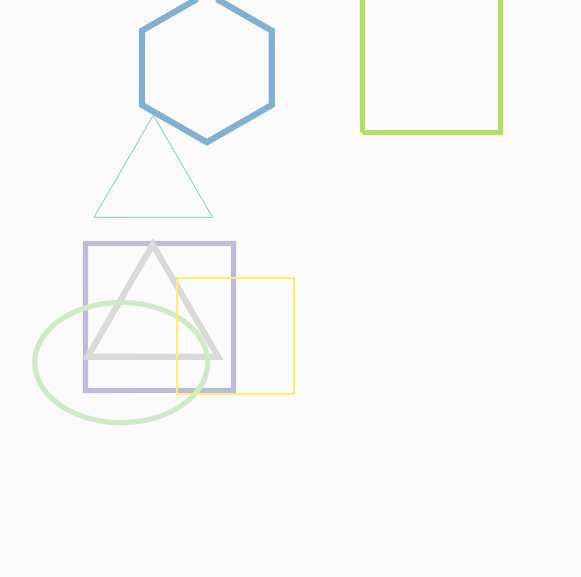[{"shape": "triangle", "thickness": 0.5, "radius": 0.59, "center": [0.264, 0.682]}, {"shape": "square", "thickness": 2.5, "radius": 0.64, "center": [0.274, 0.451]}, {"shape": "hexagon", "thickness": 3, "radius": 0.64, "center": [0.356, 0.882]}, {"shape": "square", "thickness": 2.5, "radius": 0.59, "center": [0.741, 0.89]}, {"shape": "triangle", "thickness": 3, "radius": 0.65, "center": [0.263, 0.446]}, {"shape": "oval", "thickness": 2.5, "radius": 0.74, "center": [0.209, 0.371]}, {"shape": "square", "thickness": 1, "radius": 0.5, "center": [0.405, 0.417]}]